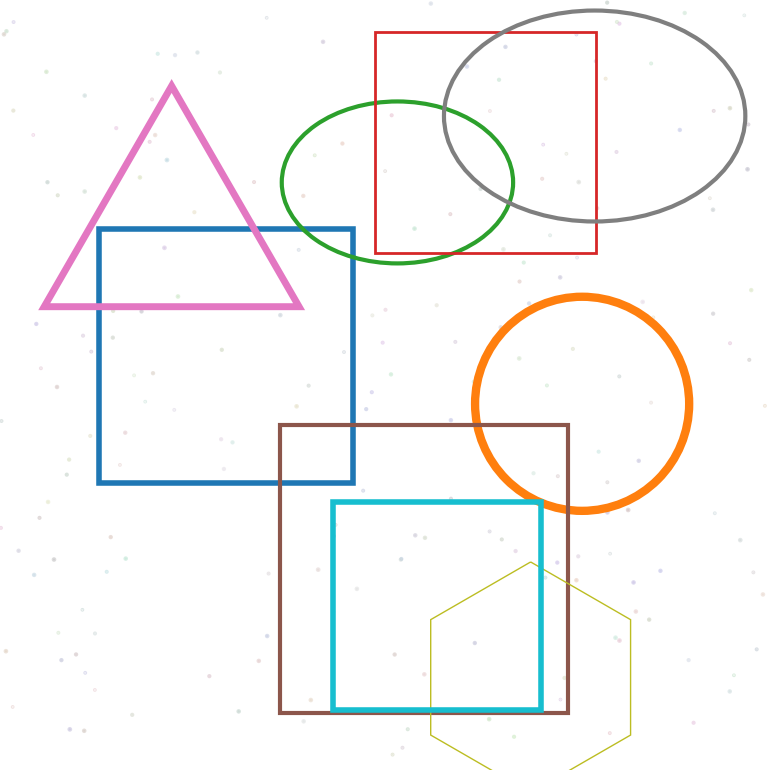[{"shape": "square", "thickness": 2, "radius": 0.82, "center": [0.293, 0.538]}, {"shape": "circle", "thickness": 3, "radius": 0.7, "center": [0.756, 0.476]}, {"shape": "oval", "thickness": 1.5, "radius": 0.75, "center": [0.516, 0.763]}, {"shape": "square", "thickness": 1, "radius": 0.72, "center": [0.631, 0.815]}, {"shape": "square", "thickness": 1.5, "radius": 0.93, "center": [0.55, 0.261]}, {"shape": "triangle", "thickness": 2.5, "radius": 0.96, "center": [0.223, 0.697]}, {"shape": "oval", "thickness": 1.5, "radius": 0.98, "center": [0.772, 0.849]}, {"shape": "hexagon", "thickness": 0.5, "radius": 0.75, "center": [0.689, 0.12]}, {"shape": "square", "thickness": 2, "radius": 0.67, "center": [0.568, 0.213]}]